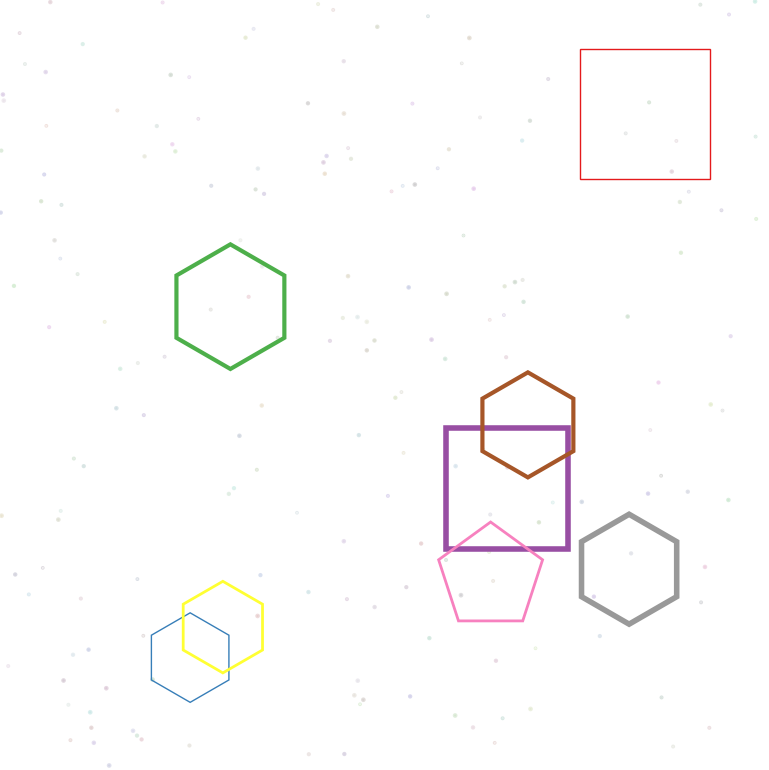[{"shape": "square", "thickness": 0.5, "radius": 0.42, "center": [0.838, 0.852]}, {"shape": "hexagon", "thickness": 0.5, "radius": 0.29, "center": [0.247, 0.146]}, {"shape": "hexagon", "thickness": 1.5, "radius": 0.4, "center": [0.299, 0.602]}, {"shape": "square", "thickness": 2, "radius": 0.39, "center": [0.659, 0.366]}, {"shape": "hexagon", "thickness": 1, "radius": 0.3, "center": [0.289, 0.186]}, {"shape": "hexagon", "thickness": 1.5, "radius": 0.34, "center": [0.686, 0.448]}, {"shape": "pentagon", "thickness": 1, "radius": 0.35, "center": [0.637, 0.251]}, {"shape": "hexagon", "thickness": 2, "radius": 0.36, "center": [0.817, 0.261]}]